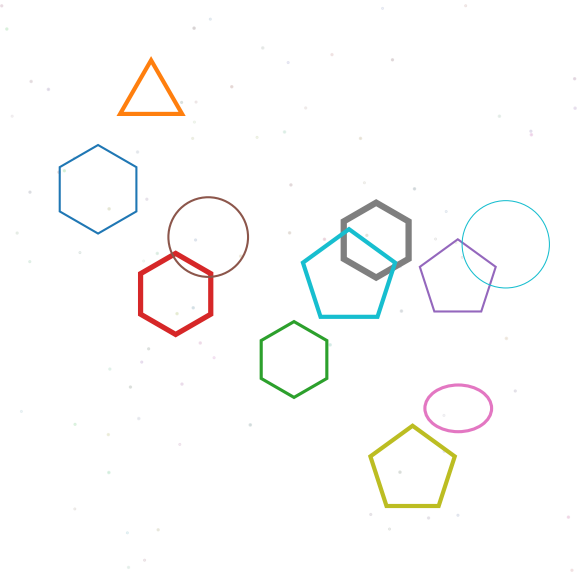[{"shape": "hexagon", "thickness": 1, "radius": 0.38, "center": [0.17, 0.671]}, {"shape": "triangle", "thickness": 2, "radius": 0.31, "center": [0.262, 0.833]}, {"shape": "hexagon", "thickness": 1.5, "radius": 0.33, "center": [0.509, 0.377]}, {"shape": "hexagon", "thickness": 2.5, "radius": 0.35, "center": [0.304, 0.49]}, {"shape": "pentagon", "thickness": 1, "radius": 0.35, "center": [0.793, 0.516]}, {"shape": "circle", "thickness": 1, "radius": 0.34, "center": [0.361, 0.589]}, {"shape": "oval", "thickness": 1.5, "radius": 0.29, "center": [0.794, 0.292]}, {"shape": "hexagon", "thickness": 3, "radius": 0.32, "center": [0.651, 0.583]}, {"shape": "pentagon", "thickness": 2, "radius": 0.38, "center": [0.714, 0.185]}, {"shape": "pentagon", "thickness": 2, "radius": 0.42, "center": [0.604, 0.518]}, {"shape": "circle", "thickness": 0.5, "radius": 0.38, "center": [0.876, 0.576]}]